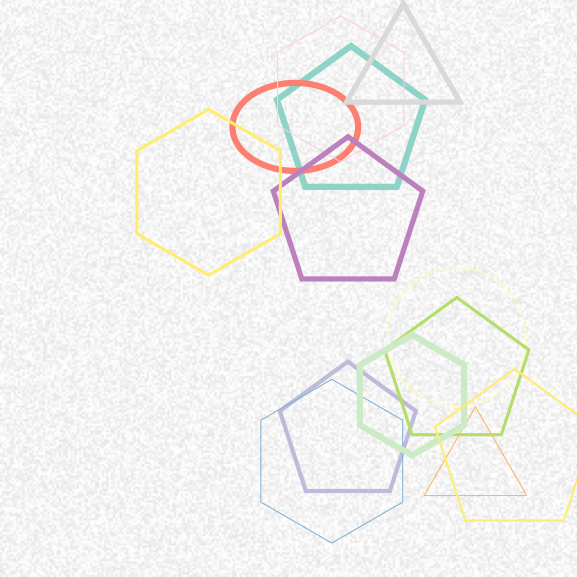[{"shape": "pentagon", "thickness": 3, "radius": 0.67, "center": [0.608, 0.785]}, {"shape": "circle", "thickness": 0.5, "radius": 0.6, "center": [0.791, 0.415]}, {"shape": "pentagon", "thickness": 2, "radius": 0.62, "center": [0.602, 0.249]}, {"shape": "oval", "thickness": 3, "radius": 0.54, "center": [0.511, 0.779]}, {"shape": "hexagon", "thickness": 0.5, "radius": 0.71, "center": [0.575, 0.201]}, {"shape": "triangle", "thickness": 0.5, "radius": 0.51, "center": [0.823, 0.192]}, {"shape": "pentagon", "thickness": 1.5, "radius": 0.66, "center": [0.791, 0.353]}, {"shape": "hexagon", "thickness": 0.5, "radius": 0.63, "center": [0.59, 0.845]}, {"shape": "triangle", "thickness": 2.5, "radius": 0.57, "center": [0.698, 0.879]}, {"shape": "pentagon", "thickness": 2.5, "radius": 0.68, "center": [0.603, 0.626]}, {"shape": "hexagon", "thickness": 3, "radius": 0.52, "center": [0.713, 0.315]}, {"shape": "pentagon", "thickness": 1, "radius": 0.73, "center": [0.891, 0.215]}, {"shape": "hexagon", "thickness": 1.5, "radius": 0.72, "center": [0.361, 0.666]}]